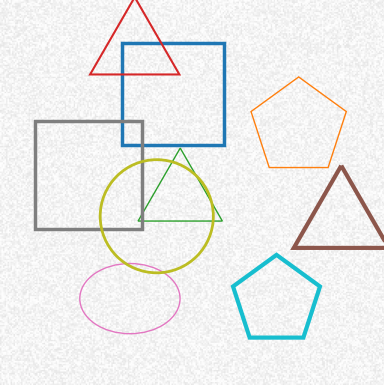[{"shape": "square", "thickness": 2.5, "radius": 0.67, "center": [0.449, 0.756]}, {"shape": "pentagon", "thickness": 1, "radius": 0.65, "center": [0.776, 0.67]}, {"shape": "triangle", "thickness": 1, "radius": 0.63, "center": [0.468, 0.489]}, {"shape": "triangle", "thickness": 1.5, "radius": 0.67, "center": [0.35, 0.874]}, {"shape": "triangle", "thickness": 3, "radius": 0.71, "center": [0.886, 0.427]}, {"shape": "oval", "thickness": 1, "radius": 0.65, "center": [0.337, 0.224]}, {"shape": "square", "thickness": 2.5, "radius": 0.7, "center": [0.229, 0.545]}, {"shape": "circle", "thickness": 2, "radius": 0.73, "center": [0.407, 0.438]}, {"shape": "pentagon", "thickness": 3, "radius": 0.59, "center": [0.718, 0.219]}]